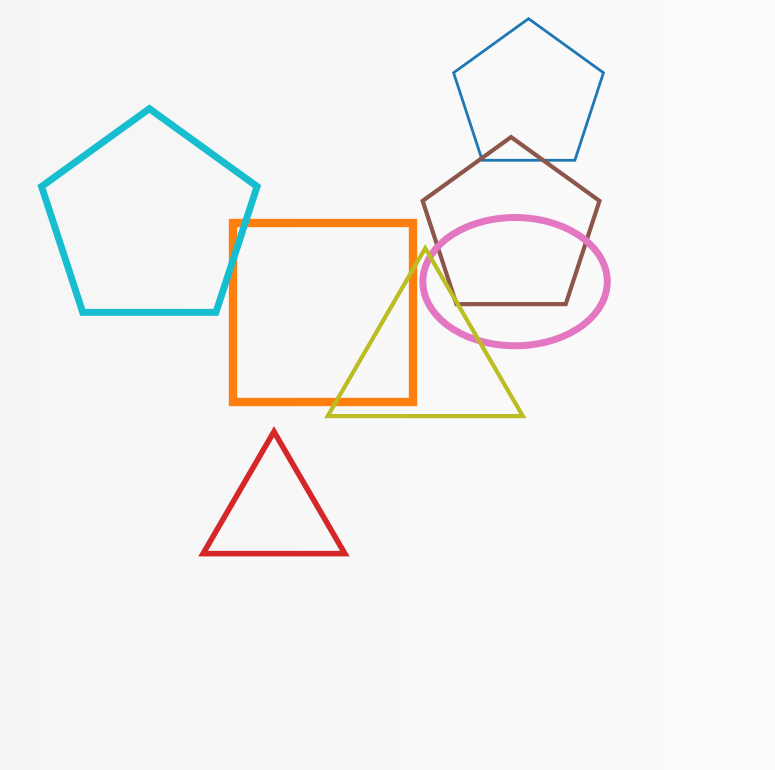[{"shape": "pentagon", "thickness": 1, "radius": 0.51, "center": [0.682, 0.874]}, {"shape": "square", "thickness": 3, "radius": 0.58, "center": [0.417, 0.594]}, {"shape": "triangle", "thickness": 2, "radius": 0.53, "center": [0.354, 0.334]}, {"shape": "pentagon", "thickness": 1.5, "radius": 0.6, "center": [0.659, 0.702]}, {"shape": "oval", "thickness": 2.5, "radius": 0.59, "center": [0.665, 0.634]}, {"shape": "triangle", "thickness": 1.5, "radius": 0.73, "center": [0.549, 0.532]}, {"shape": "pentagon", "thickness": 2.5, "radius": 0.73, "center": [0.193, 0.713]}]